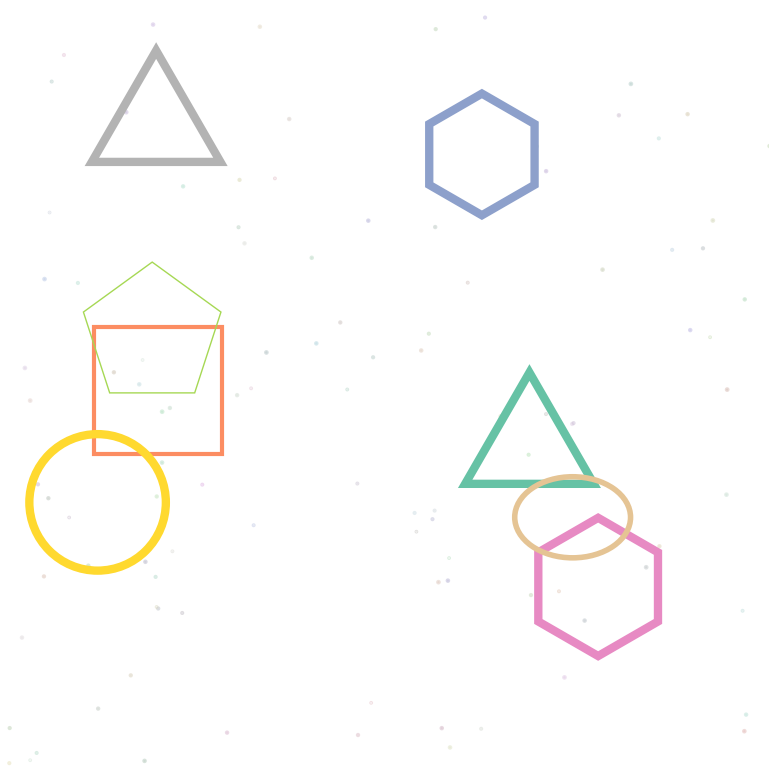[{"shape": "triangle", "thickness": 3, "radius": 0.48, "center": [0.688, 0.42]}, {"shape": "square", "thickness": 1.5, "radius": 0.41, "center": [0.205, 0.492]}, {"shape": "hexagon", "thickness": 3, "radius": 0.39, "center": [0.626, 0.799]}, {"shape": "hexagon", "thickness": 3, "radius": 0.45, "center": [0.777, 0.238]}, {"shape": "pentagon", "thickness": 0.5, "radius": 0.47, "center": [0.198, 0.566]}, {"shape": "circle", "thickness": 3, "radius": 0.44, "center": [0.127, 0.348]}, {"shape": "oval", "thickness": 2, "radius": 0.38, "center": [0.744, 0.328]}, {"shape": "triangle", "thickness": 3, "radius": 0.48, "center": [0.203, 0.838]}]